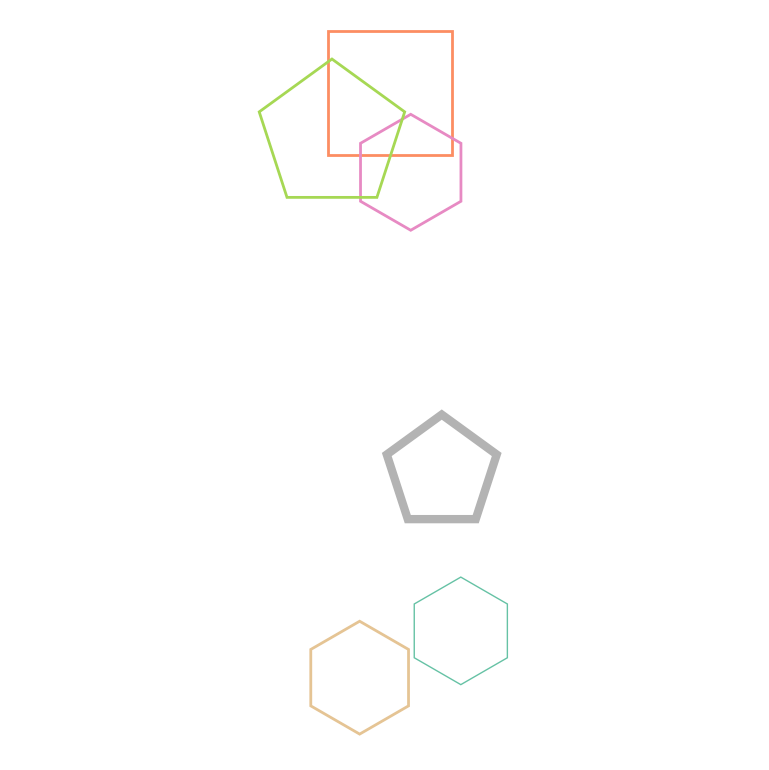[{"shape": "hexagon", "thickness": 0.5, "radius": 0.35, "center": [0.598, 0.181]}, {"shape": "square", "thickness": 1, "radius": 0.4, "center": [0.506, 0.88]}, {"shape": "hexagon", "thickness": 1, "radius": 0.38, "center": [0.533, 0.776]}, {"shape": "pentagon", "thickness": 1, "radius": 0.5, "center": [0.431, 0.824]}, {"shape": "hexagon", "thickness": 1, "radius": 0.37, "center": [0.467, 0.12]}, {"shape": "pentagon", "thickness": 3, "radius": 0.38, "center": [0.574, 0.387]}]